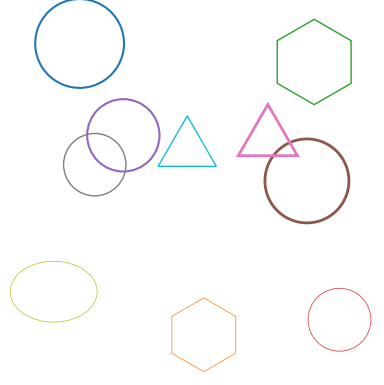[{"shape": "circle", "thickness": 1.5, "radius": 0.58, "center": [0.207, 0.887]}, {"shape": "hexagon", "thickness": 0.5, "radius": 0.48, "center": [0.529, 0.13]}, {"shape": "hexagon", "thickness": 1, "radius": 0.55, "center": [0.816, 0.839]}, {"shape": "circle", "thickness": 0.5, "radius": 0.41, "center": [0.882, 0.17]}, {"shape": "circle", "thickness": 1.5, "radius": 0.47, "center": [0.32, 0.648]}, {"shape": "circle", "thickness": 2, "radius": 0.55, "center": [0.797, 0.53]}, {"shape": "triangle", "thickness": 2, "radius": 0.44, "center": [0.696, 0.64]}, {"shape": "circle", "thickness": 1, "radius": 0.41, "center": [0.246, 0.572]}, {"shape": "oval", "thickness": 0.5, "radius": 0.56, "center": [0.139, 0.242]}, {"shape": "triangle", "thickness": 1, "radius": 0.44, "center": [0.486, 0.612]}]